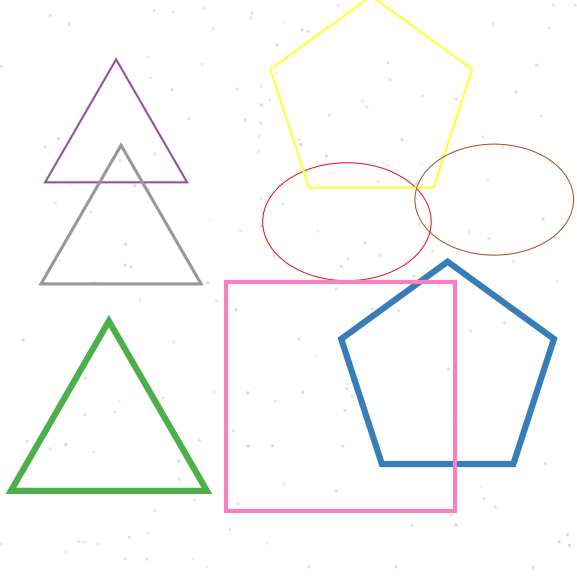[{"shape": "oval", "thickness": 0.5, "radius": 0.73, "center": [0.601, 0.615]}, {"shape": "pentagon", "thickness": 3, "radius": 0.97, "center": [0.775, 0.352]}, {"shape": "triangle", "thickness": 3, "radius": 0.98, "center": [0.189, 0.247]}, {"shape": "triangle", "thickness": 1, "radius": 0.71, "center": [0.201, 0.754]}, {"shape": "pentagon", "thickness": 1, "radius": 0.92, "center": [0.643, 0.823]}, {"shape": "oval", "thickness": 0.5, "radius": 0.69, "center": [0.856, 0.653]}, {"shape": "square", "thickness": 2, "radius": 0.99, "center": [0.589, 0.312]}, {"shape": "triangle", "thickness": 1.5, "radius": 0.8, "center": [0.21, 0.588]}]